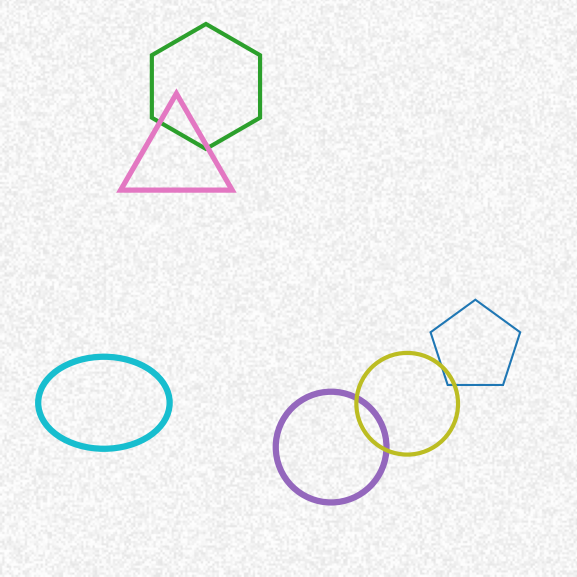[{"shape": "pentagon", "thickness": 1, "radius": 0.41, "center": [0.823, 0.399]}, {"shape": "hexagon", "thickness": 2, "radius": 0.54, "center": [0.357, 0.849]}, {"shape": "circle", "thickness": 3, "radius": 0.48, "center": [0.573, 0.225]}, {"shape": "triangle", "thickness": 2.5, "radius": 0.56, "center": [0.305, 0.726]}, {"shape": "circle", "thickness": 2, "radius": 0.44, "center": [0.705, 0.3]}, {"shape": "oval", "thickness": 3, "radius": 0.57, "center": [0.18, 0.302]}]